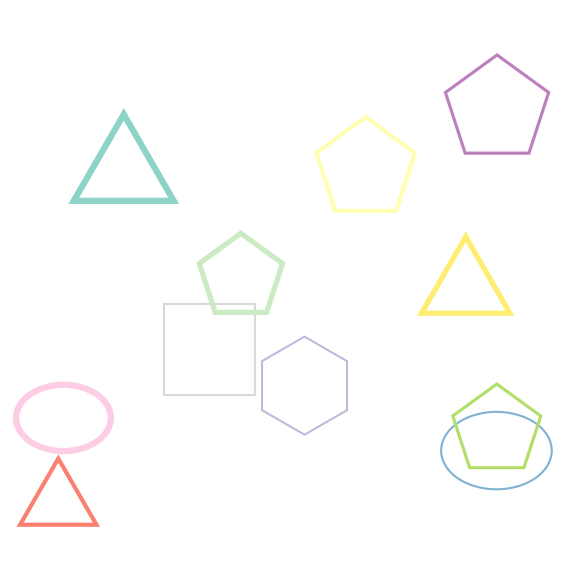[{"shape": "triangle", "thickness": 3, "radius": 0.5, "center": [0.214, 0.701]}, {"shape": "pentagon", "thickness": 2, "radius": 0.45, "center": [0.633, 0.707]}, {"shape": "hexagon", "thickness": 1, "radius": 0.42, "center": [0.527, 0.331]}, {"shape": "triangle", "thickness": 2, "radius": 0.38, "center": [0.101, 0.129]}, {"shape": "oval", "thickness": 1, "radius": 0.48, "center": [0.86, 0.219]}, {"shape": "pentagon", "thickness": 1.5, "radius": 0.4, "center": [0.86, 0.254]}, {"shape": "oval", "thickness": 3, "radius": 0.41, "center": [0.11, 0.275]}, {"shape": "square", "thickness": 1, "radius": 0.39, "center": [0.362, 0.394]}, {"shape": "pentagon", "thickness": 1.5, "radius": 0.47, "center": [0.861, 0.81]}, {"shape": "pentagon", "thickness": 2.5, "radius": 0.38, "center": [0.417, 0.52]}, {"shape": "triangle", "thickness": 2.5, "radius": 0.44, "center": [0.806, 0.501]}]